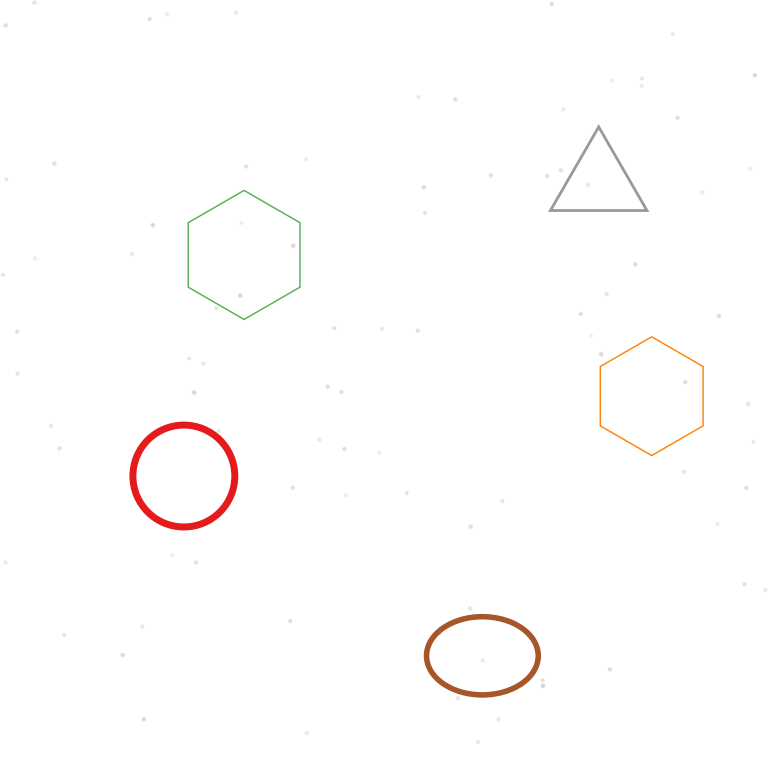[{"shape": "circle", "thickness": 2.5, "radius": 0.33, "center": [0.239, 0.382]}, {"shape": "hexagon", "thickness": 0.5, "radius": 0.42, "center": [0.317, 0.669]}, {"shape": "hexagon", "thickness": 0.5, "radius": 0.39, "center": [0.846, 0.485]}, {"shape": "oval", "thickness": 2, "radius": 0.36, "center": [0.626, 0.148]}, {"shape": "triangle", "thickness": 1, "radius": 0.36, "center": [0.778, 0.763]}]